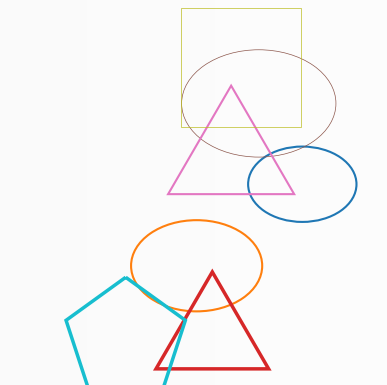[{"shape": "oval", "thickness": 1.5, "radius": 0.7, "center": [0.78, 0.521]}, {"shape": "oval", "thickness": 1.5, "radius": 0.85, "center": [0.507, 0.31]}, {"shape": "triangle", "thickness": 2.5, "radius": 0.84, "center": [0.548, 0.126]}, {"shape": "oval", "thickness": 0.5, "radius": 1.0, "center": [0.668, 0.731]}, {"shape": "triangle", "thickness": 1.5, "radius": 0.94, "center": [0.596, 0.59]}, {"shape": "square", "thickness": 0.5, "radius": 0.78, "center": [0.622, 0.825]}, {"shape": "pentagon", "thickness": 2.5, "radius": 0.81, "center": [0.324, 0.118]}]